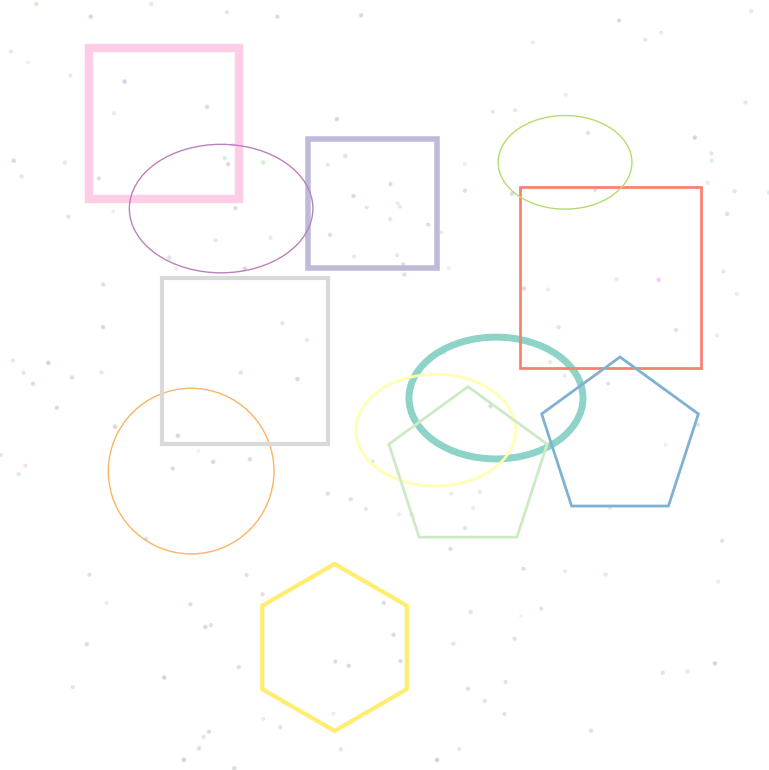[{"shape": "oval", "thickness": 2.5, "radius": 0.57, "center": [0.644, 0.483]}, {"shape": "oval", "thickness": 1, "radius": 0.52, "center": [0.566, 0.441]}, {"shape": "square", "thickness": 2, "radius": 0.42, "center": [0.484, 0.736]}, {"shape": "square", "thickness": 1, "radius": 0.59, "center": [0.793, 0.639]}, {"shape": "pentagon", "thickness": 1, "radius": 0.53, "center": [0.805, 0.429]}, {"shape": "circle", "thickness": 0.5, "radius": 0.54, "center": [0.248, 0.388]}, {"shape": "oval", "thickness": 0.5, "radius": 0.43, "center": [0.734, 0.789]}, {"shape": "square", "thickness": 3, "radius": 0.49, "center": [0.213, 0.84]}, {"shape": "square", "thickness": 1.5, "radius": 0.54, "center": [0.318, 0.531]}, {"shape": "oval", "thickness": 0.5, "radius": 0.6, "center": [0.287, 0.729]}, {"shape": "pentagon", "thickness": 1, "radius": 0.54, "center": [0.608, 0.39]}, {"shape": "hexagon", "thickness": 1.5, "radius": 0.54, "center": [0.434, 0.159]}]